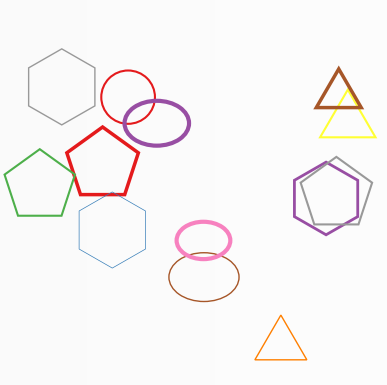[{"shape": "pentagon", "thickness": 2.5, "radius": 0.49, "center": [0.265, 0.573]}, {"shape": "circle", "thickness": 1.5, "radius": 0.35, "center": [0.331, 0.748]}, {"shape": "hexagon", "thickness": 0.5, "radius": 0.49, "center": [0.29, 0.403]}, {"shape": "pentagon", "thickness": 1.5, "radius": 0.48, "center": [0.103, 0.517]}, {"shape": "hexagon", "thickness": 2, "radius": 0.47, "center": [0.841, 0.485]}, {"shape": "oval", "thickness": 3, "radius": 0.42, "center": [0.405, 0.68]}, {"shape": "triangle", "thickness": 1, "radius": 0.39, "center": [0.725, 0.104]}, {"shape": "triangle", "thickness": 1.5, "radius": 0.41, "center": [0.898, 0.685]}, {"shape": "oval", "thickness": 1, "radius": 0.45, "center": [0.526, 0.28]}, {"shape": "triangle", "thickness": 2.5, "radius": 0.33, "center": [0.874, 0.754]}, {"shape": "oval", "thickness": 3, "radius": 0.35, "center": [0.525, 0.375]}, {"shape": "pentagon", "thickness": 1.5, "radius": 0.48, "center": [0.868, 0.496]}, {"shape": "hexagon", "thickness": 1, "radius": 0.49, "center": [0.159, 0.774]}]